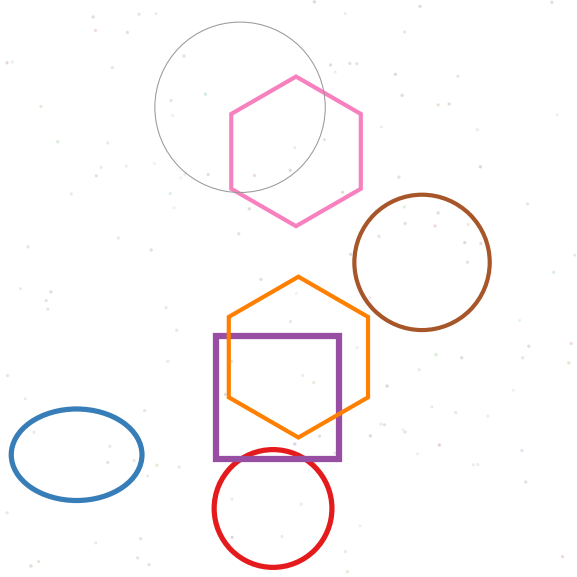[{"shape": "circle", "thickness": 2.5, "radius": 0.51, "center": [0.473, 0.119]}, {"shape": "oval", "thickness": 2.5, "radius": 0.57, "center": [0.133, 0.212]}, {"shape": "square", "thickness": 3, "radius": 0.53, "center": [0.481, 0.31]}, {"shape": "hexagon", "thickness": 2, "radius": 0.7, "center": [0.517, 0.381]}, {"shape": "circle", "thickness": 2, "radius": 0.59, "center": [0.731, 0.545]}, {"shape": "hexagon", "thickness": 2, "radius": 0.65, "center": [0.513, 0.737]}, {"shape": "circle", "thickness": 0.5, "radius": 0.74, "center": [0.416, 0.813]}]